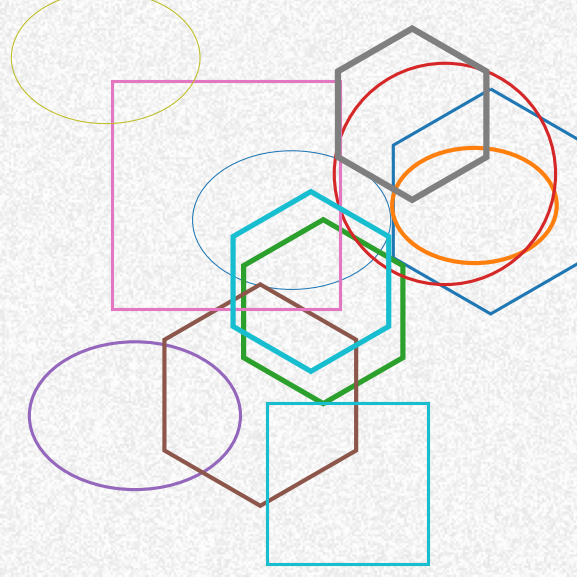[{"shape": "oval", "thickness": 0.5, "radius": 0.86, "center": [0.505, 0.618]}, {"shape": "hexagon", "thickness": 1.5, "radius": 0.97, "center": [0.85, 0.65]}, {"shape": "oval", "thickness": 2, "radius": 0.71, "center": [0.822, 0.643]}, {"shape": "hexagon", "thickness": 2.5, "radius": 0.8, "center": [0.56, 0.459]}, {"shape": "circle", "thickness": 1.5, "radius": 0.96, "center": [0.77, 0.698]}, {"shape": "oval", "thickness": 1.5, "radius": 0.91, "center": [0.234, 0.279]}, {"shape": "hexagon", "thickness": 2, "radius": 0.96, "center": [0.451, 0.315]}, {"shape": "square", "thickness": 1.5, "radius": 0.99, "center": [0.391, 0.662]}, {"shape": "hexagon", "thickness": 3, "radius": 0.74, "center": [0.714, 0.801]}, {"shape": "oval", "thickness": 0.5, "radius": 0.82, "center": [0.183, 0.899]}, {"shape": "square", "thickness": 1.5, "radius": 0.7, "center": [0.602, 0.162]}, {"shape": "hexagon", "thickness": 2.5, "radius": 0.78, "center": [0.538, 0.512]}]